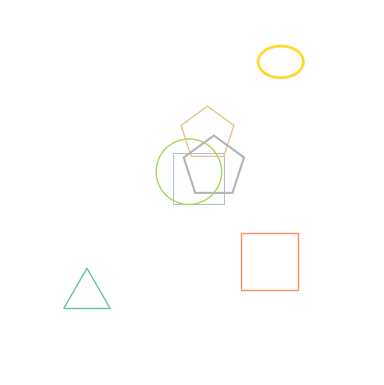[{"shape": "triangle", "thickness": 1, "radius": 0.35, "center": [0.226, 0.234]}, {"shape": "square", "thickness": 1, "radius": 0.37, "center": [0.701, 0.321]}, {"shape": "square", "thickness": 0.5, "radius": 0.33, "center": [0.516, 0.536]}, {"shape": "circle", "thickness": 1, "radius": 0.43, "center": [0.491, 0.554]}, {"shape": "oval", "thickness": 2, "radius": 0.29, "center": [0.729, 0.839]}, {"shape": "pentagon", "thickness": 1, "radius": 0.36, "center": [0.539, 0.652]}, {"shape": "pentagon", "thickness": 1.5, "radius": 0.41, "center": [0.555, 0.566]}]